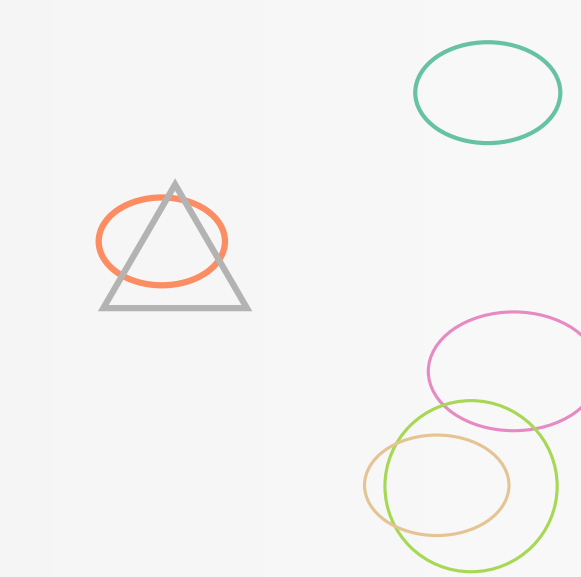[{"shape": "oval", "thickness": 2, "radius": 0.62, "center": [0.839, 0.839]}, {"shape": "oval", "thickness": 3, "radius": 0.54, "center": [0.278, 0.581]}, {"shape": "oval", "thickness": 1.5, "radius": 0.73, "center": [0.884, 0.356]}, {"shape": "circle", "thickness": 1.5, "radius": 0.74, "center": [0.81, 0.157]}, {"shape": "oval", "thickness": 1.5, "radius": 0.62, "center": [0.751, 0.159]}, {"shape": "triangle", "thickness": 3, "radius": 0.71, "center": [0.301, 0.537]}]